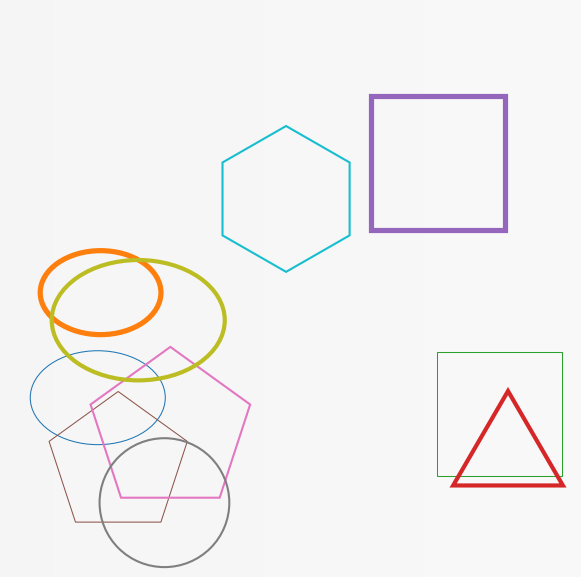[{"shape": "oval", "thickness": 0.5, "radius": 0.58, "center": [0.168, 0.31]}, {"shape": "oval", "thickness": 2.5, "radius": 0.52, "center": [0.173, 0.492]}, {"shape": "square", "thickness": 0.5, "radius": 0.54, "center": [0.86, 0.282]}, {"shape": "triangle", "thickness": 2, "radius": 0.54, "center": [0.874, 0.213]}, {"shape": "square", "thickness": 2.5, "radius": 0.58, "center": [0.753, 0.717]}, {"shape": "pentagon", "thickness": 0.5, "radius": 0.63, "center": [0.203, 0.196]}, {"shape": "pentagon", "thickness": 1, "radius": 0.72, "center": [0.293, 0.254]}, {"shape": "circle", "thickness": 1, "radius": 0.56, "center": [0.283, 0.129]}, {"shape": "oval", "thickness": 2, "radius": 0.74, "center": [0.238, 0.445]}, {"shape": "hexagon", "thickness": 1, "radius": 0.63, "center": [0.492, 0.655]}]